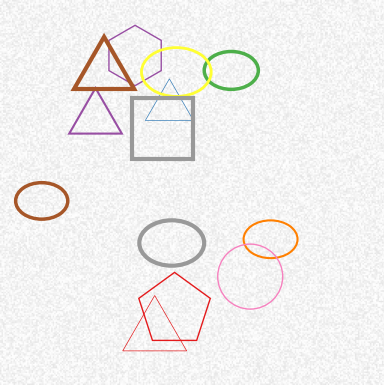[{"shape": "pentagon", "thickness": 1, "radius": 0.49, "center": [0.453, 0.195]}, {"shape": "triangle", "thickness": 0.5, "radius": 0.48, "center": [0.402, 0.137]}, {"shape": "triangle", "thickness": 0.5, "radius": 0.36, "center": [0.44, 0.723]}, {"shape": "oval", "thickness": 2.5, "radius": 0.35, "center": [0.601, 0.817]}, {"shape": "hexagon", "thickness": 1, "radius": 0.39, "center": [0.351, 0.856]}, {"shape": "triangle", "thickness": 1.5, "radius": 0.39, "center": [0.248, 0.692]}, {"shape": "oval", "thickness": 1.5, "radius": 0.35, "center": [0.703, 0.379]}, {"shape": "oval", "thickness": 2, "radius": 0.45, "center": [0.458, 0.813]}, {"shape": "triangle", "thickness": 3, "radius": 0.45, "center": [0.27, 0.814]}, {"shape": "oval", "thickness": 2.5, "radius": 0.34, "center": [0.108, 0.478]}, {"shape": "circle", "thickness": 1, "radius": 0.42, "center": [0.65, 0.282]}, {"shape": "square", "thickness": 3, "radius": 0.39, "center": [0.422, 0.666]}, {"shape": "oval", "thickness": 3, "radius": 0.42, "center": [0.446, 0.369]}]